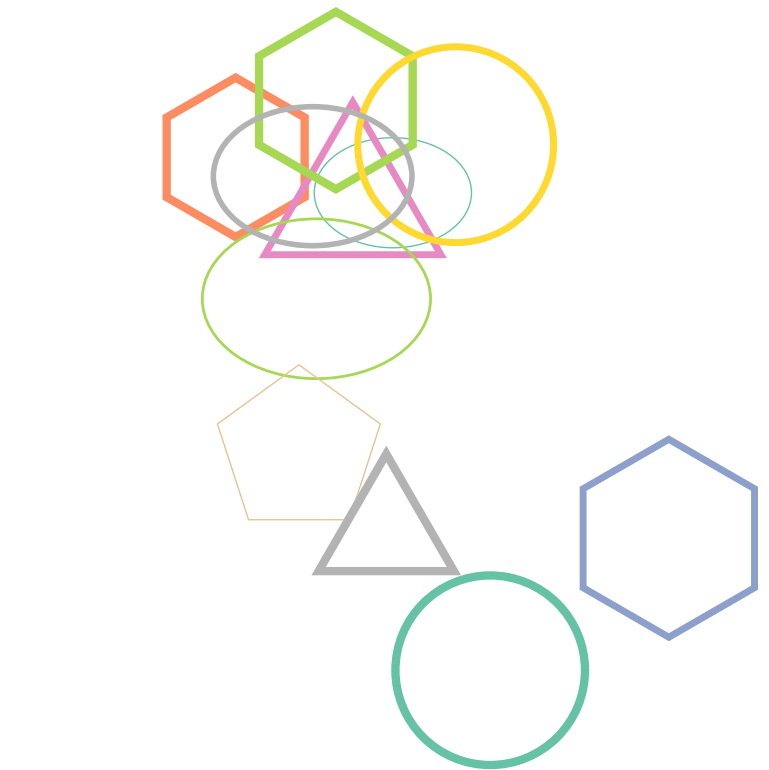[{"shape": "circle", "thickness": 3, "radius": 0.62, "center": [0.637, 0.13]}, {"shape": "oval", "thickness": 0.5, "radius": 0.51, "center": [0.51, 0.75]}, {"shape": "hexagon", "thickness": 3, "radius": 0.52, "center": [0.306, 0.796]}, {"shape": "hexagon", "thickness": 2.5, "radius": 0.64, "center": [0.869, 0.301]}, {"shape": "triangle", "thickness": 2.5, "radius": 0.66, "center": [0.458, 0.735]}, {"shape": "oval", "thickness": 1, "radius": 0.74, "center": [0.411, 0.612]}, {"shape": "hexagon", "thickness": 3, "radius": 0.58, "center": [0.436, 0.869]}, {"shape": "circle", "thickness": 2.5, "radius": 0.64, "center": [0.592, 0.812]}, {"shape": "pentagon", "thickness": 0.5, "radius": 0.56, "center": [0.388, 0.415]}, {"shape": "oval", "thickness": 2, "radius": 0.64, "center": [0.406, 0.771]}, {"shape": "triangle", "thickness": 3, "radius": 0.51, "center": [0.502, 0.309]}]